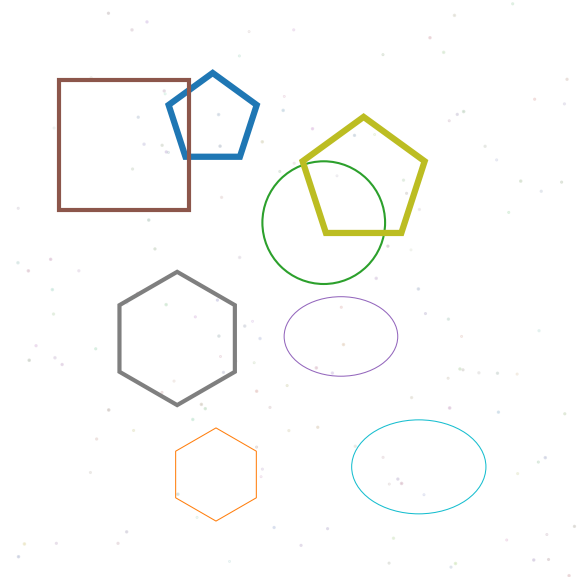[{"shape": "pentagon", "thickness": 3, "radius": 0.4, "center": [0.368, 0.793]}, {"shape": "hexagon", "thickness": 0.5, "radius": 0.4, "center": [0.374, 0.177]}, {"shape": "circle", "thickness": 1, "radius": 0.53, "center": [0.561, 0.614]}, {"shape": "oval", "thickness": 0.5, "radius": 0.49, "center": [0.59, 0.417]}, {"shape": "square", "thickness": 2, "radius": 0.56, "center": [0.215, 0.748]}, {"shape": "hexagon", "thickness": 2, "radius": 0.58, "center": [0.307, 0.413]}, {"shape": "pentagon", "thickness": 3, "radius": 0.56, "center": [0.63, 0.686]}, {"shape": "oval", "thickness": 0.5, "radius": 0.58, "center": [0.725, 0.191]}]